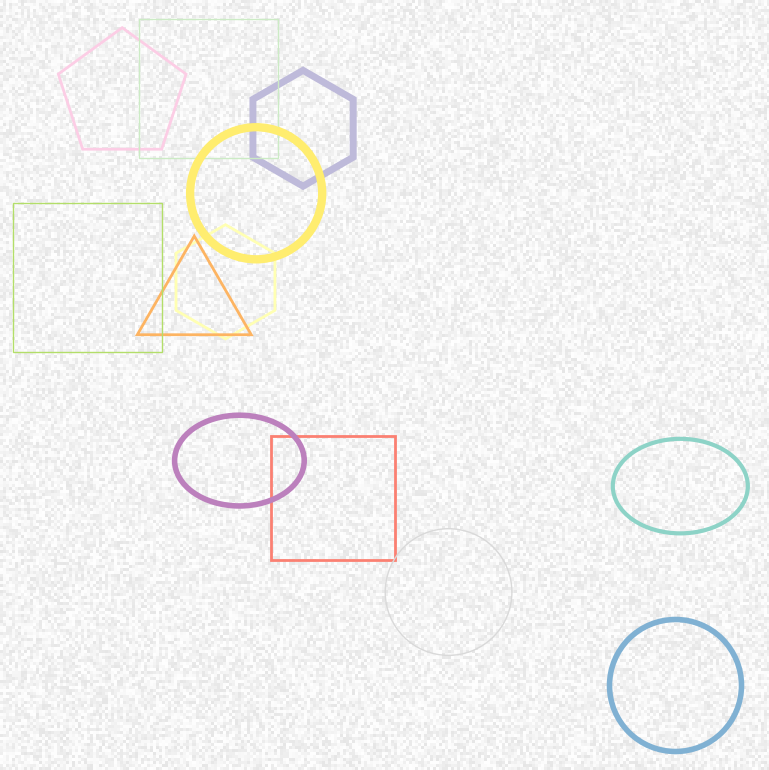[{"shape": "oval", "thickness": 1.5, "radius": 0.44, "center": [0.884, 0.369]}, {"shape": "hexagon", "thickness": 1, "radius": 0.37, "center": [0.293, 0.634]}, {"shape": "hexagon", "thickness": 2.5, "radius": 0.38, "center": [0.394, 0.833]}, {"shape": "square", "thickness": 1, "radius": 0.4, "center": [0.432, 0.353]}, {"shape": "circle", "thickness": 2, "radius": 0.43, "center": [0.877, 0.11]}, {"shape": "triangle", "thickness": 1, "radius": 0.43, "center": [0.252, 0.608]}, {"shape": "square", "thickness": 0.5, "radius": 0.48, "center": [0.114, 0.64]}, {"shape": "pentagon", "thickness": 1, "radius": 0.44, "center": [0.159, 0.877]}, {"shape": "circle", "thickness": 0.5, "radius": 0.41, "center": [0.583, 0.231]}, {"shape": "oval", "thickness": 2, "radius": 0.42, "center": [0.311, 0.402]}, {"shape": "square", "thickness": 0.5, "radius": 0.45, "center": [0.27, 0.885]}, {"shape": "circle", "thickness": 3, "radius": 0.43, "center": [0.333, 0.749]}]